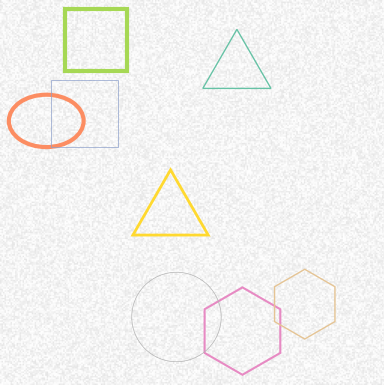[{"shape": "triangle", "thickness": 1, "radius": 0.51, "center": [0.615, 0.821]}, {"shape": "oval", "thickness": 3, "radius": 0.49, "center": [0.12, 0.686]}, {"shape": "square", "thickness": 0.5, "radius": 0.43, "center": [0.219, 0.706]}, {"shape": "hexagon", "thickness": 1.5, "radius": 0.57, "center": [0.63, 0.14]}, {"shape": "square", "thickness": 3, "radius": 0.4, "center": [0.249, 0.895]}, {"shape": "triangle", "thickness": 2, "radius": 0.56, "center": [0.443, 0.446]}, {"shape": "hexagon", "thickness": 1, "radius": 0.45, "center": [0.792, 0.21]}, {"shape": "circle", "thickness": 0.5, "radius": 0.58, "center": [0.458, 0.177]}]